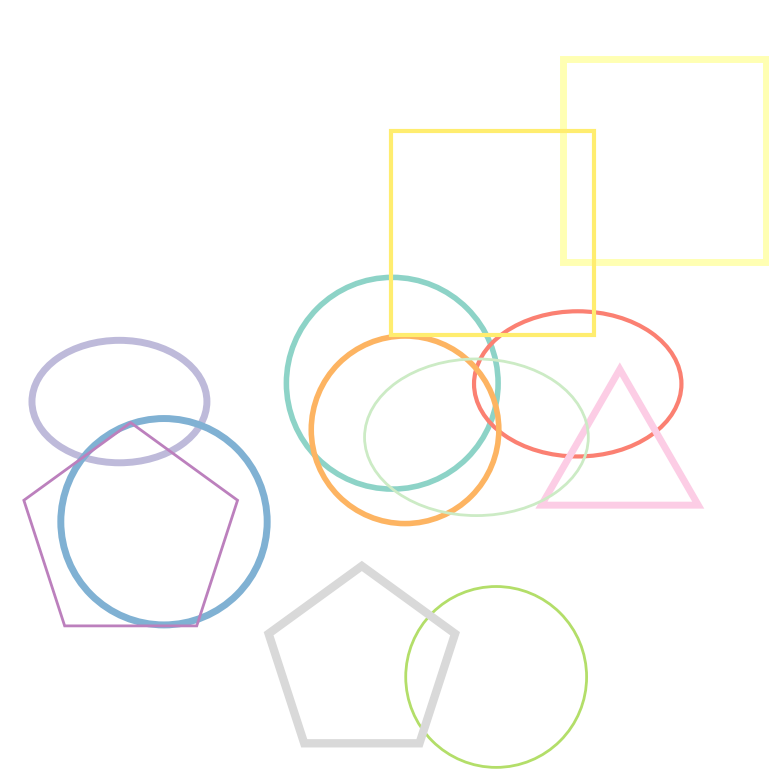[{"shape": "circle", "thickness": 2, "radius": 0.69, "center": [0.509, 0.502]}, {"shape": "square", "thickness": 2.5, "radius": 0.66, "center": [0.863, 0.792]}, {"shape": "oval", "thickness": 2.5, "radius": 0.57, "center": [0.155, 0.478]}, {"shape": "oval", "thickness": 1.5, "radius": 0.67, "center": [0.75, 0.501]}, {"shape": "circle", "thickness": 2.5, "radius": 0.67, "center": [0.213, 0.322]}, {"shape": "circle", "thickness": 2, "radius": 0.61, "center": [0.526, 0.442]}, {"shape": "circle", "thickness": 1, "radius": 0.59, "center": [0.644, 0.121]}, {"shape": "triangle", "thickness": 2.5, "radius": 0.59, "center": [0.805, 0.403]}, {"shape": "pentagon", "thickness": 3, "radius": 0.64, "center": [0.47, 0.138]}, {"shape": "pentagon", "thickness": 1, "radius": 0.73, "center": [0.17, 0.305]}, {"shape": "oval", "thickness": 1, "radius": 0.73, "center": [0.619, 0.432]}, {"shape": "square", "thickness": 1.5, "radius": 0.66, "center": [0.64, 0.697]}]